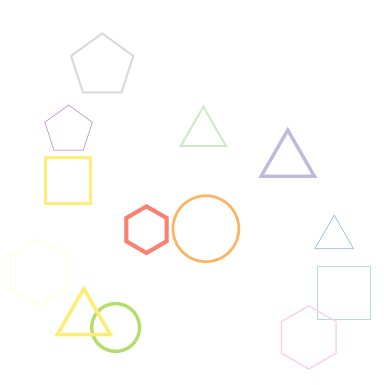[{"shape": "square", "thickness": 0.5, "radius": 0.35, "center": [0.893, 0.24]}, {"shape": "hexagon", "thickness": 0.5, "radius": 0.43, "center": [0.101, 0.293]}, {"shape": "triangle", "thickness": 2.5, "radius": 0.4, "center": [0.747, 0.582]}, {"shape": "hexagon", "thickness": 3, "radius": 0.3, "center": [0.38, 0.403]}, {"shape": "triangle", "thickness": 0.5, "radius": 0.29, "center": [0.868, 0.383]}, {"shape": "circle", "thickness": 2, "radius": 0.43, "center": [0.535, 0.406]}, {"shape": "circle", "thickness": 2.5, "radius": 0.31, "center": [0.3, 0.149]}, {"shape": "hexagon", "thickness": 1, "radius": 0.41, "center": [0.802, 0.124]}, {"shape": "pentagon", "thickness": 1.5, "radius": 0.42, "center": [0.265, 0.828]}, {"shape": "pentagon", "thickness": 0.5, "radius": 0.32, "center": [0.178, 0.662]}, {"shape": "triangle", "thickness": 1.5, "radius": 0.34, "center": [0.528, 0.655]}, {"shape": "triangle", "thickness": 2.5, "radius": 0.4, "center": [0.218, 0.171]}, {"shape": "square", "thickness": 2, "radius": 0.29, "center": [0.176, 0.533]}]